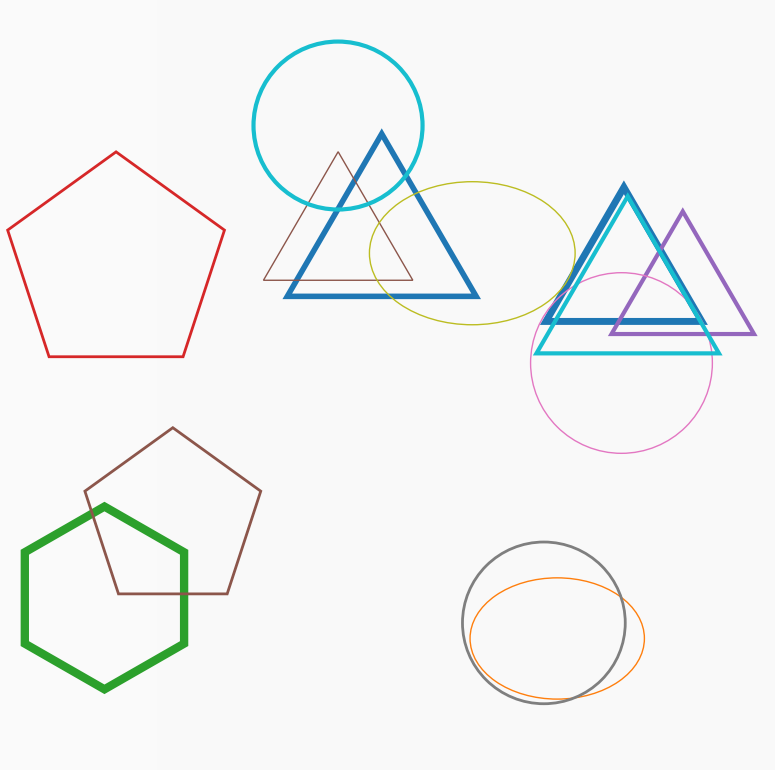[{"shape": "triangle", "thickness": 2.5, "radius": 0.58, "center": [0.805, 0.641]}, {"shape": "triangle", "thickness": 2, "radius": 0.7, "center": [0.493, 0.685]}, {"shape": "oval", "thickness": 0.5, "radius": 0.56, "center": [0.719, 0.171]}, {"shape": "hexagon", "thickness": 3, "radius": 0.59, "center": [0.135, 0.223]}, {"shape": "pentagon", "thickness": 1, "radius": 0.74, "center": [0.15, 0.656]}, {"shape": "triangle", "thickness": 1.5, "radius": 0.53, "center": [0.881, 0.619]}, {"shape": "triangle", "thickness": 0.5, "radius": 0.56, "center": [0.436, 0.692]}, {"shape": "pentagon", "thickness": 1, "radius": 0.6, "center": [0.223, 0.325]}, {"shape": "circle", "thickness": 0.5, "radius": 0.59, "center": [0.802, 0.529]}, {"shape": "circle", "thickness": 1, "radius": 0.53, "center": [0.702, 0.191]}, {"shape": "oval", "thickness": 0.5, "radius": 0.66, "center": [0.609, 0.671]}, {"shape": "triangle", "thickness": 1.5, "radius": 0.68, "center": [0.81, 0.609]}, {"shape": "circle", "thickness": 1.5, "radius": 0.55, "center": [0.436, 0.837]}]